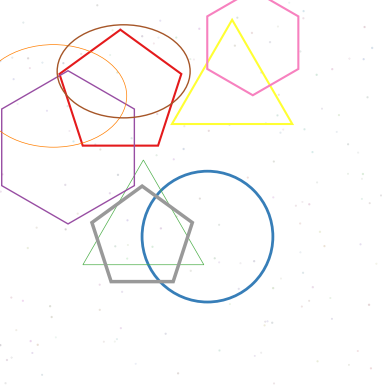[{"shape": "pentagon", "thickness": 1.5, "radius": 0.83, "center": [0.313, 0.756]}, {"shape": "circle", "thickness": 2, "radius": 0.85, "center": [0.539, 0.385]}, {"shape": "triangle", "thickness": 0.5, "radius": 0.91, "center": [0.372, 0.403]}, {"shape": "hexagon", "thickness": 1, "radius": 0.99, "center": [0.177, 0.617]}, {"shape": "oval", "thickness": 0.5, "radius": 0.95, "center": [0.139, 0.751]}, {"shape": "triangle", "thickness": 1.5, "radius": 0.9, "center": [0.603, 0.768]}, {"shape": "oval", "thickness": 1, "radius": 0.86, "center": [0.321, 0.815]}, {"shape": "hexagon", "thickness": 1.5, "radius": 0.68, "center": [0.657, 0.889]}, {"shape": "pentagon", "thickness": 2.5, "radius": 0.69, "center": [0.369, 0.379]}]